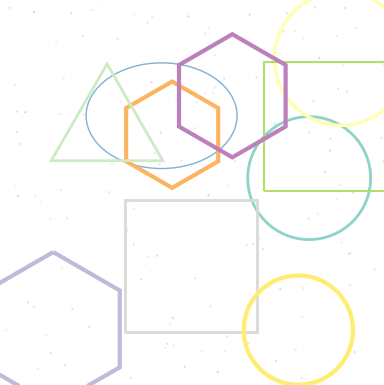[{"shape": "circle", "thickness": 2, "radius": 0.8, "center": [0.803, 0.537]}, {"shape": "circle", "thickness": 2.5, "radius": 0.87, "center": [0.886, 0.848]}, {"shape": "hexagon", "thickness": 3, "radius": 1.0, "center": [0.138, 0.146]}, {"shape": "oval", "thickness": 1, "radius": 0.98, "center": [0.42, 0.699]}, {"shape": "hexagon", "thickness": 3, "radius": 0.69, "center": [0.447, 0.65]}, {"shape": "square", "thickness": 1.5, "radius": 0.84, "center": [0.854, 0.672]}, {"shape": "square", "thickness": 2, "radius": 0.85, "center": [0.497, 0.308]}, {"shape": "hexagon", "thickness": 3, "radius": 0.8, "center": [0.603, 0.751]}, {"shape": "triangle", "thickness": 2, "radius": 0.84, "center": [0.278, 0.666]}, {"shape": "circle", "thickness": 3, "radius": 0.71, "center": [0.775, 0.143]}]